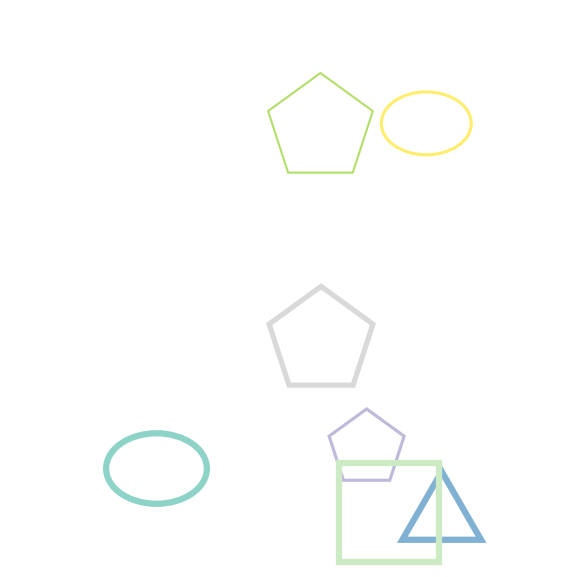[{"shape": "oval", "thickness": 3, "radius": 0.44, "center": [0.271, 0.188]}, {"shape": "pentagon", "thickness": 1.5, "radius": 0.34, "center": [0.635, 0.223]}, {"shape": "triangle", "thickness": 3, "radius": 0.39, "center": [0.765, 0.104]}, {"shape": "pentagon", "thickness": 1, "radius": 0.48, "center": [0.555, 0.777]}, {"shape": "pentagon", "thickness": 2.5, "radius": 0.47, "center": [0.556, 0.409]}, {"shape": "square", "thickness": 3, "radius": 0.43, "center": [0.674, 0.112]}, {"shape": "oval", "thickness": 1.5, "radius": 0.39, "center": [0.738, 0.786]}]